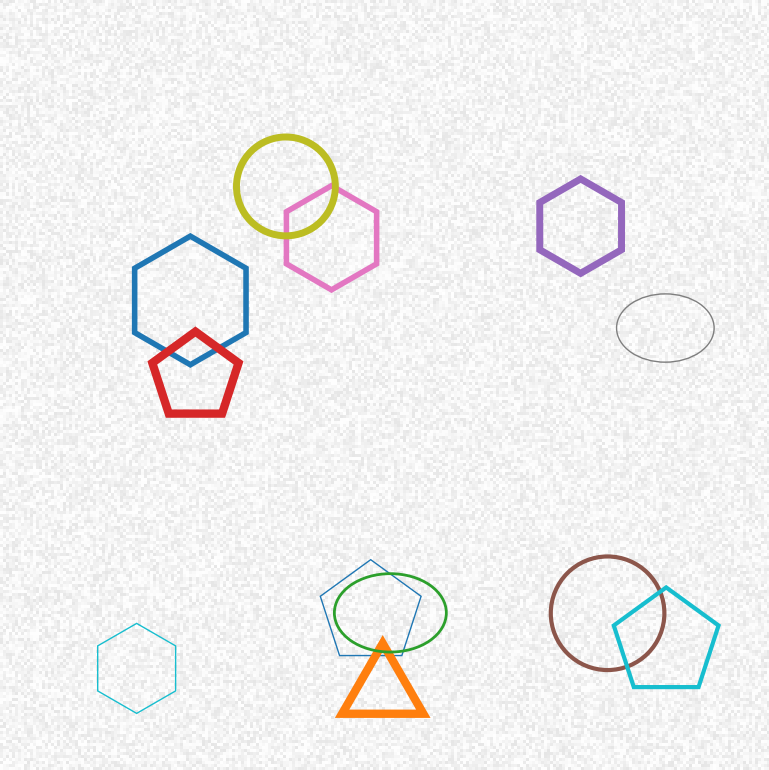[{"shape": "hexagon", "thickness": 2, "radius": 0.42, "center": [0.247, 0.61]}, {"shape": "pentagon", "thickness": 0.5, "radius": 0.34, "center": [0.481, 0.204]}, {"shape": "triangle", "thickness": 3, "radius": 0.3, "center": [0.497, 0.104]}, {"shape": "oval", "thickness": 1, "radius": 0.36, "center": [0.507, 0.204]}, {"shape": "pentagon", "thickness": 3, "radius": 0.29, "center": [0.254, 0.51]}, {"shape": "hexagon", "thickness": 2.5, "radius": 0.31, "center": [0.754, 0.706]}, {"shape": "circle", "thickness": 1.5, "radius": 0.37, "center": [0.789, 0.204]}, {"shape": "hexagon", "thickness": 2, "radius": 0.34, "center": [0.431, 0.691]}, {"shape": "oval", "thickness": 0.5, "radius": 0.32, "center": [0.864, 0.574]}, {"shape": "circle", "thickness": 2.5, "radius": 0.32, "center": [0.371, 0.758]}, {"shape": "pentagon", "thickness": 1.5, "radius": 0.36, "center": [0.865, 0.166]}, {"shape": "hexagon", "thickness": 0.5, "radius": 0.29, "center": [0.177, 0.132]}]